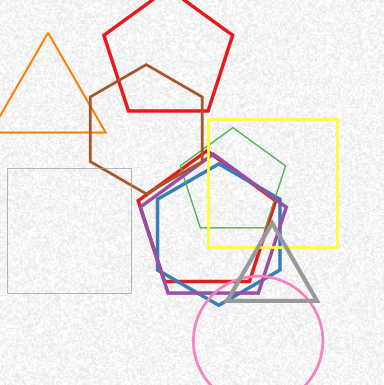[{"shape": "pentagon", "thickness": 2.5, "radius": 0.88, "center": [0.437, 0.854]}, {"shape": "pentagon", "thickness": 2.5, "radius": 0.94, "center": [0.538, 0.421]}, {"shape": "hexagon", "thickness": 2.5, "radius": 0.92, "center": [0.568, 0.391]}, {"shape": "pentagon", "thickness": 1, "radius": 0.72, "center": [0.605, 0.525]}, {"shape": "pentagon", "thickness": 2.5, "radius": 1.0, "center": [0.554, 0.4]}, {"shape": "triangle", "thickness": 1.5, "radius": 0.86, "center": [0.125, 0.742]}, {"shape": "square", "thickness": 2, "radius": 0.83, "center": [0.708, 0.525]}, {"shape": "hexagon", "thickness": 2, "radius": 0.84, "center": [0.38, 0.664]}, {"shape": "circle", "thickness": 2, "radius": 0.84, "center": [0.671, 0.114]}, {"shape": "square", "thickness": 0.5, "radius": 0.81, "center": [0.18, 0.401]}, {"shape": "triangle", "thickness": 3, "radius": 0.67, "center": [0.707, 0.286]}]